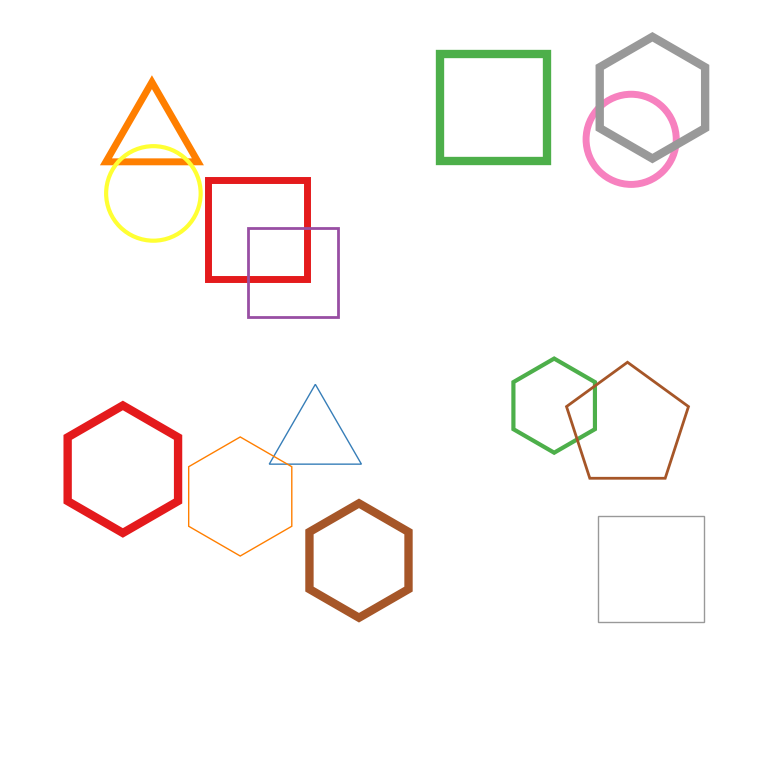[{"shape": "hexagon", "thickness": 3, "radius": 0.41, "center": [0.16, 0.391]}, {"shape": "square", "thickness": 2.5, "radius": 0.32, "center": [0.334, 0.701]}, {"shape": "triangle", "thickness": 0.5, "radius": 0.35, "center": [0.41, 0.432]}, {"shape": "square", "thickness": 3, "radius": 0.35, "center": [0.641, 0.86]}, {"shape": "hexagon", "thickness": 1.5, "radius": 0.31, "center": [0.72, 0.473]}, {"shape": "square", "thickness": 1, "radius": 0.29, "center": [0.38, 0.646]}, {"shape": "triangle", "thickness": 2.5, "radius": 0.34, "center": [0.197, 0.824]}, {"shape": "hexagon", "thickness": 0.5, "radius": 0.39, "center": [0.312, 0.355]}, {"shape": "circle", "thickness": 1.5, "radius": 0.31, "center": [0.199, 0.749]}, {"shape": "pentagon", "thickness": 1, "radius": 0.42, "center": [0.815, 0.446]}, {"shape": "hexagon", "thickness": 3, "radius": 0.37, "center": [0.466, 0.272]}, {"shape": "circle", "thickness": 2.5, "radius": 0.29, "center": [0.82, 0.819]}, {"shape": "hexagon", "thickness": 3, "radius": 0.4, "center": [0.847, 0.873]}, {"shape": "square", "thickness": 0.5, "radius": 0.34, "center": [0.846, 0.261]}]